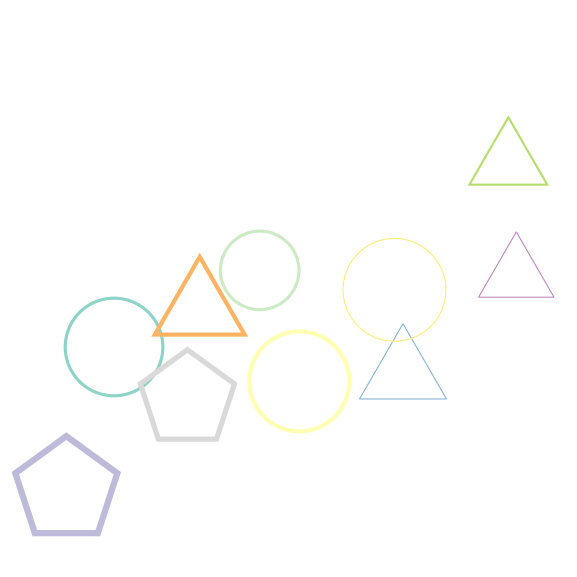[{"shape": "circle", "thickness": 1.5, "radius": 0.42, "center": [0.197, 0.398]}, {"shape": "circle", "thickness": 2, "radius": 0.43, "center": [0.518, 0.339]}, {"shape": "pentagon", "thickness": 3, "radius": 0.46, "center": [0.115, 0.151]}, {"shape": "triangle", "thickness": 0.5, "radius": 0.43, "center": [0.698, 0.352]}, {"shape": "triangle", "thickness": 2, "radius": 0.45, "center": [0.346, 0.465]}, {"shape": "triangle", "thickness": 1, "radius": 0.39, "center": [0.88, 0.718]}, {"shape": "pentagon", "thickness": 2.5, "radius": 0.43, "center": [0.325, 0.308]}, {"shape": "triangle", "thickness": 0.5, "radius": 0.38, "center": [0.894, 0.522]}, {"shape": "circle", "thickness": 1.5, "radius": 0.34, "center": [0.45, 0.531]}, {"shape": "circle", "thickness": 0.5, "radius": 0.45, "center": [0.683, 0.497]}]